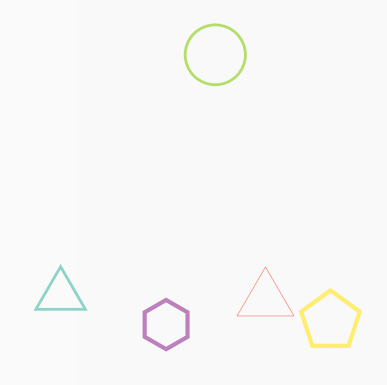[{"shape": "triangle", "thickness": 2, "radius": 0.37, "center": [0.156, 0.233]}, {"shape": "triangle", "thickness": 0.5, "radius": 0.42, "center": [0.685, 0.222]}, {"shape": "circle", "thickness": 2, "radius": 0.39, "center": [0.556, 0.858]}, {"shape": "hexagon", "thickness": 3, "radius": 0.32, "center": [0.429, 0.157]}, {"shape": "pentagon", "thickness": 3, "radius": 0.4, "center": [0.853, 0.166]}]